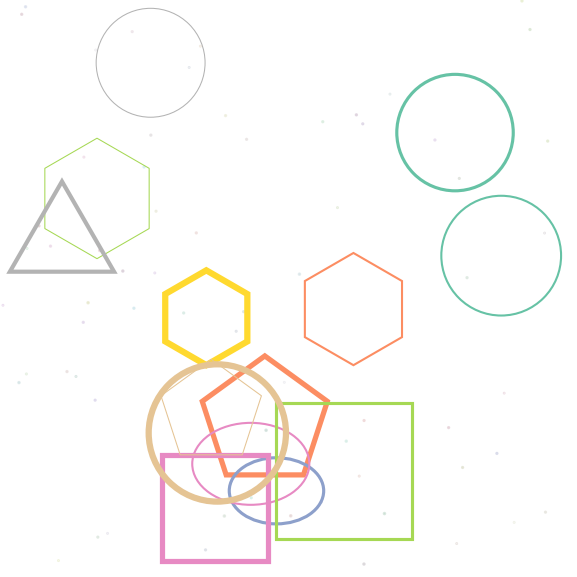[{"shape": "circle", "thickness": 1, "radius": 0.52, "center": [0.868, 0.556]}, {"shape": "circle", "thickness": 1.5, "radius": 0.5, "center": [0.788, 0.77]}, {"shape": "hexagon", "thickness": 1, "radius": 0.49, "center": [0.612, 0.464]}, {"shape": "pentagon", "thickness": 2.5, "radius": 0.57, "center": [0.459, 0.269]}, {"shape": "oval", "thickness": 1.5, "radius": 0.41, "center": [0.479, 0.149]}, {"shape": "square", "thickness": 2.5, "radius": 0.46, "center": [0.373, 0.119]}, {"shape": "oval", "thickness": 1, "radius": 0.51, "center": [0.434, 0.196]}, {"shape": "square", "thickness": 1.5, "radius": 0.59, "center": [0.596, 0.184]}, {"shape": "hexagon", "thickness": 0.5, "radius": 0.52, "center": [0.168, 0.656]}, {"shape": "hexagon", "thickness": 3, "radius": 0.41, "center": [0.357, 0.449]}, {"shape": "pentagon", "thickness": 0.5, "radius": 0.46, "center": [0.366, 0.286]}, {"shape": "circle", "thickness": 3, "radius": 0.59, "center": [0.376, 0.249]}, {"shape": "triangle", "thickness": 2, "radius": 0.52, "center": [0.107, 0.581]}, {"shape": "circle", "thickness": 0.5, "radius": 0.47, "center": [0.261, 0.89]}]